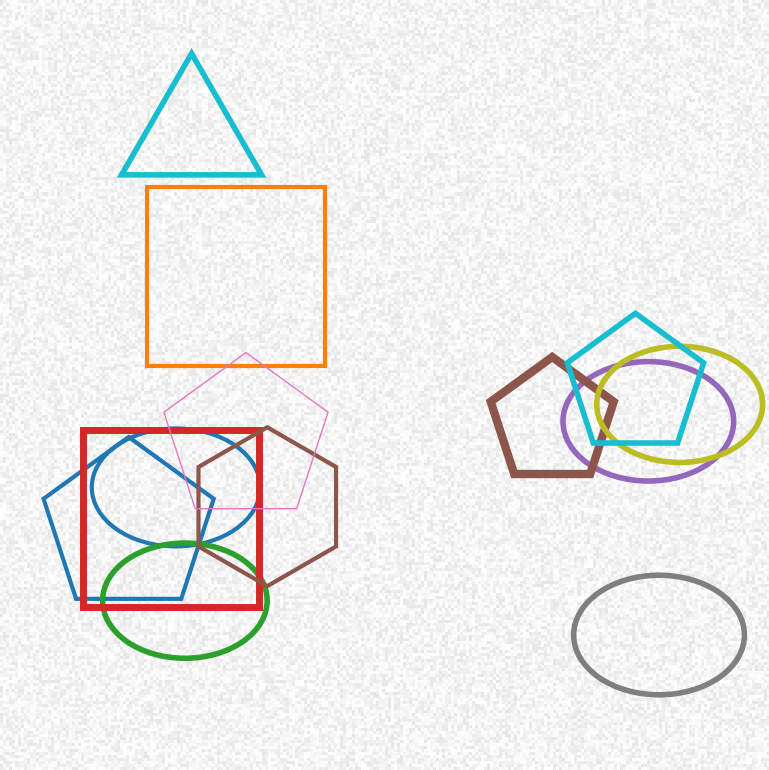[{"shape": "oval", "thickness": 1.5, "radius": 0.55, "center": [0.229, 0.367]}, {"shape": "pentagon", "thickness": 1.5, "radius": 0.58, "center": [0.167, 0.316]}, {"shape": "square", "thickness": 1.5, "radius": 0.58, "center": [0.306, 0.641]}, {"shape": "oval", "thickness": 2, "radius": 0.53, "center": [0.24, 0.22]}, {"shape": "square", "thickness": 2.5, "radius": 0.57, "center": [0.222, 0.327]}, {"shape": "oval", "thickness": 2, "radius": 0.55, "center": [0.842, 0.453]}, {"shape": "hexagon", "thickness": 1.5, "radius": 0.52, "center": [0.347, 0.342]}, {"shape": "pentagon", "thickness": 3, "radius": 0.42, "center": [0.717, 0.452]}, {"shape": "pentagon", "thickness": 0.5, "radius": 0.56, "center": [0.319, 0.43]}, {"shape": "oval", "thickness": 2, "radius": 0.55, "center": [0.856, 0.175]}, {"shape": "oval", "thickness": 2, "radius": 0.54, "center": [0.883, 0.475]}, {"shape": "triangle", "thickness": 2, "radius": 0.53, "center": [0.249, 0.825]}, {"shape": "pentagon", "thickness": 2, "radius": 0.47, "center": [0.825, 0.5]}]